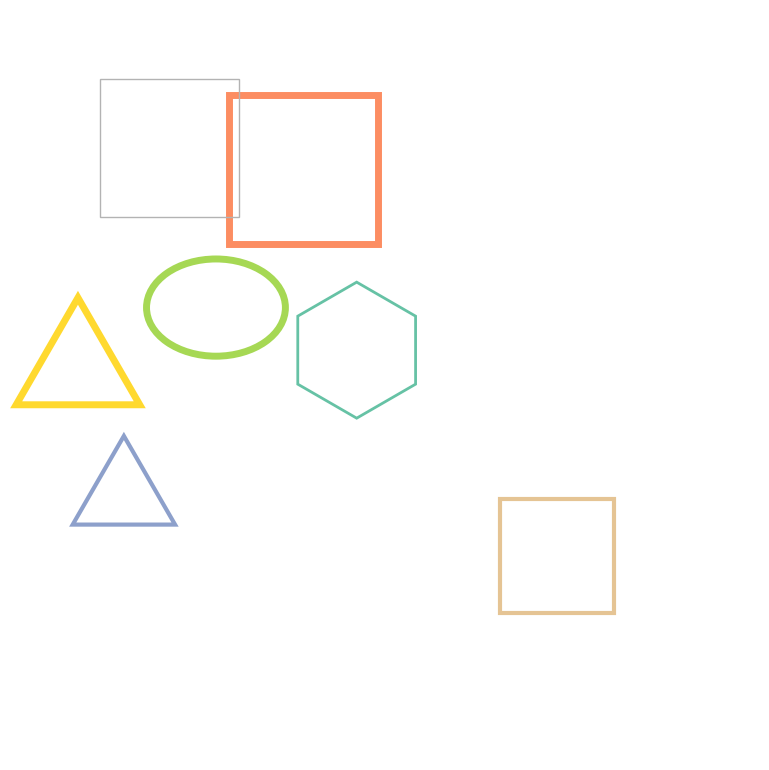[{"shape": "hexagon", "thickness": 1, "radius": 0.44, "center": [0.463, 0.545]}, {"shape": "square", "thickness": 2.5, "radius": 0.48, "center": [0.394, 0.78]}, {"shape": "triangle", "thickness": 1.5, "radius": 0.38, "center": [0.161, 0.357]}, {"shape": "oval", "thickness": 2.5, "radius": 0.45, "center": [0.28, 0.601]}, {"shape": "triangle", "thickness": 2.5, "radius": 0.46, "center": [0.101, 0.521]}, {"shape": "square", "thickness": 1.5, "radius": 0.37, "center": [0.723, 0.278]}, {"shape": "square", "thickness": 0.5, "radius": 0.45, "center": [0.22, 0.808]}]